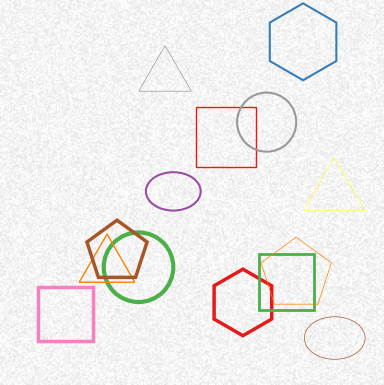[{"shape": "hexagon", "thickness": 2.5, "radius": 0.43, "center": [0.631, 0.214]}, {"shape": "square", "thickness": 1, "radius": 0.39, "center": [0.586, 0.645]}, {"shape": "hexagon", "thickness": 1.5, "radius": 0.5, "center": [0.787, 0.891]}, {"shape": "square", "thickness": 2, "radius": 0.36, "center": [0.744, 0.267]}, {"shape": "circle", "thickness": 3, "radius": 0.45, "center": [0.36, 0.306]}, {"shape": "oval", "thickness": 1.5, "radius": 0.36, "center": [0.45, 0.503]}, {"shape": "pentagon", "thickness": 0.5, "radius": 0.48, "center": [0.769, 0.288]}, {"shape": "triangle", "thickness": 1, "radius": 0.42, "center": [0.278, 0.309]}, {"shape": "triangle", "thickness": 0.5, "radius": 0.46, "center": [0.868, 0.499]}, {"shape": "pentagon", "thickness": 2.5, "radius": 0.41, "center": [0.304, 0.346]}, {"shape": "oval", "thickness": 0.5, "radius": 0.39, "center": [0.869, 0.122]}, {"shape": "square", "thickness": 2.5, "radius": 0.35, "center": [0.17, 0.185]}, {"shape": "triangle", "thickness": 0.5, "radius": 0.39, "center": [0.429, 0.803]}, {"shape": "circle", "thickness": 1.5, "radius": 0.38, "center": [0.693, 0.683]}]